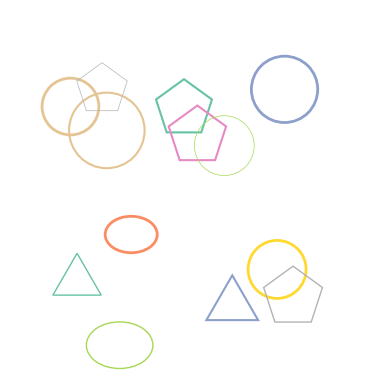[{"shape": "pentagon", "thickness": 1.5, "radius": 0.38, "center": [0.478, 0.718]}, {"shape": "triangle", "thickness": 1, "radius": 0.36, "center": [0.2, 0.27]}, {"shape": "oval", "thickness": 2, "radius": 0.34, "center": [0.341, 0.391]}, {"shape": "triangle", "thickness": 1.5, "radius": 0.39, "center": [0.603, 0.207]}, {"shape": "circle", "thickness": 2, "radius": 0.43, "center": [0.739, 0.768]}, {"shape": "pentagon", "thickness": 1.5, "radius": 0.39, "center": [0.513, 0.647]}, {"shape": "circle", "thickness": 0.5, "radius": 0.39, "center": [0.583, 0.622]}, {"shape": "oval", "thickness": 1, "radius": 0.43, "center": [0.311, 0.103]}, {"shape": "circle", "thickness": 2, "radius": 0.38, "center": [0.72, 0.3]}, {"shape": "circle", "thickness": 2, "radius": 0.37, "center": [0.183, 0.723]}, {"shape": "circle", "thickness": 1.5, "radius": 0.49, "center": [0.277, 0.661]}, {"shape": "pentagon", "thickness": 1, "radius": 0.4, "center": [0.761, 0.228]}, {"shape": "pentagon", "thickness": 0.5, "radius": 0.34, "center": [0.265, 0.768]}]